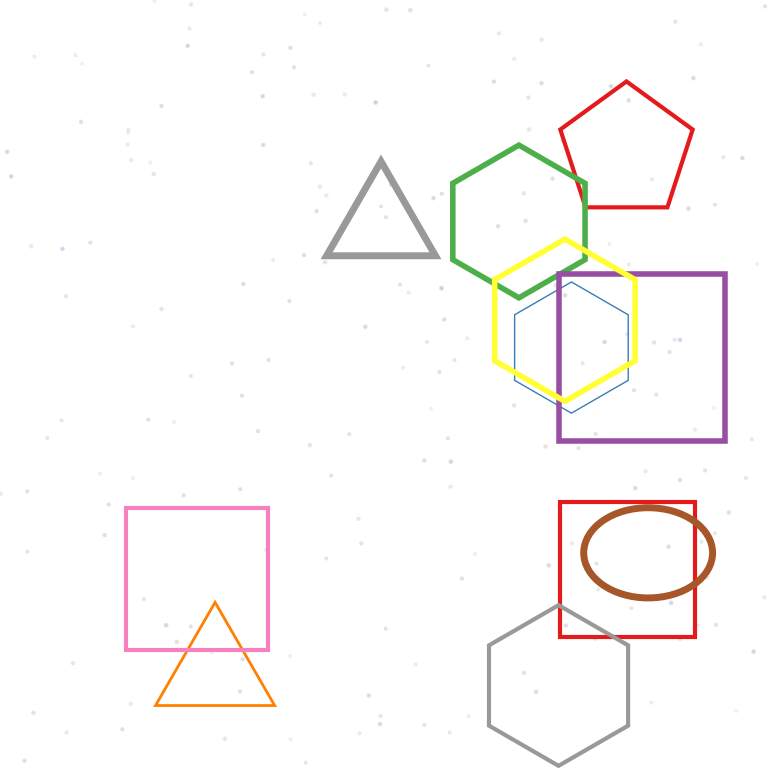[{"shape": "square", "thickness": 1.5, "radius": 0.44, "center": [0.815, 0.261]}, {"shape": "pentagon", "thickness": 1.5, "radius": 0.45, "center": [0.814, 0.804]}, {"shape": "hexagon", "thickness": 0.5, "radius": 0.43, "center": [0.742, 0.549]}, {"shape": "hexagon", "thickness": 2, "radius": 0.5, "center": [0.674, 0.712]}, {"shape": "square", "thickness": 2, "radius": 0.54, "center": [0.834, 0.536]}, {"shape": "triangle", "thickness": 1, "radius": 0.45, "center": [0.279, 0.128]}, {"shape": "hexagon", "thickness": 2, "radius": 0.53, "center": [0.734, 0.584]}, {"shape": "oval", "thickness": 2.5, "radius": 0.42, "center": [0.842, 0.282]}, {"shape": "square", "thickness": 1.5, "radius": 0.46, "center": [0.256, 0.248]}, {"shape": "triangle", "thickness": 2.5, "radius": 0.41, "center": [0.495, 0.709]}, {"shape": "hexagon", "thickness": 1.5, "radius": 0.52, "center": [0.725, 0.11]}]